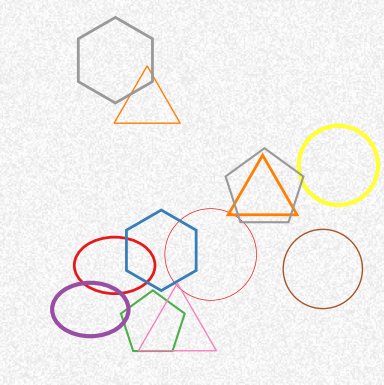[{"shape": "oval", "thickness": 2, "radius": 0.52, "center": [0.298, 0.311]}, {"shape": "circle", "thickness": 0.5, "radius": 0.6, "center": [0.547, 0.339]}, {"shape": "hexagon", "thickness": 2, "radius": 0.52, "center": [0.419, 0.35]}, {"shape": "pentagon", "thickness": 1.5, "radius": 0.44, "center": [0.397, 0.159]}, {"shape": "oval", "thickness": 3, "radius": 0.5, "center": [0.235, 0.196]}, {"shape": "triangle", "thickness": 1, "radius": 0.5, "center": [0.382, 0.73]}, {"shape": "triangle", "thickness": 2, "radius": 0.52, "center": [0.682, 0.494]}, {"shape": "circle", "thickness": 3, "radius": 0.51, "center": [0.879, 0.57]}, {"shape": "circle", "thickness": 1, "radius": 0.51, "center": [0.839, 0.301]}, {"shape": "triangle", "thickness": 1, "radius": 0.59, "center": [0.461, 0.147]}, {"shape": "pentagon", "thickness": 1.5, "radius": 0.53, "center": [0.687, 0.509]}, {"shape": "hexagon", "thickness": 2, "radius": 0.56, "center": [0.3, 0.844]}]